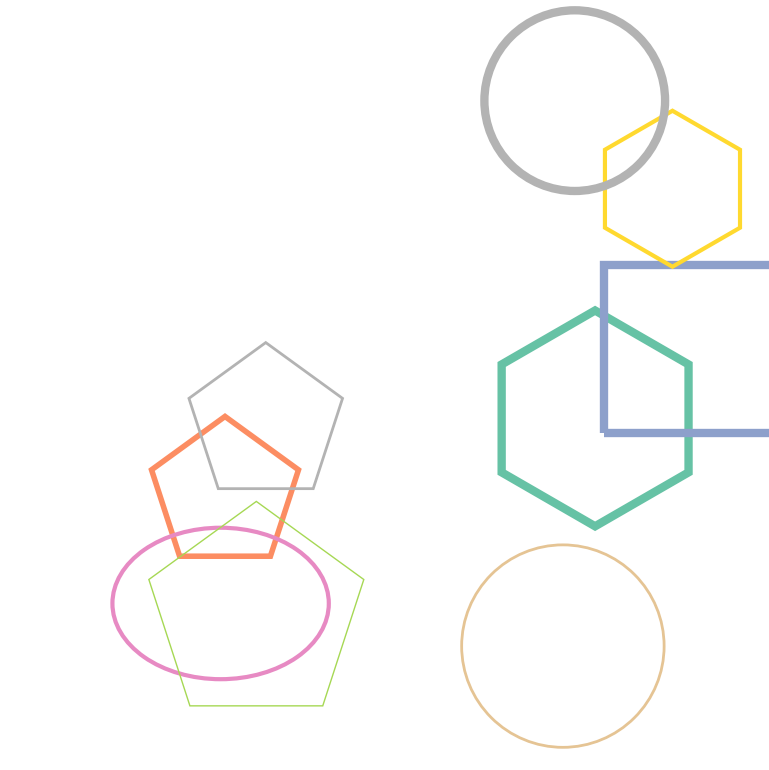[{"shape": "hexagon", "thickness": 3, "radius": 0.7, "center": [0.773, 0.457]}, {"shape": "pentagon", "thickness": 2, "radius": 0.5, "center": [0.292, 0.359]}, {"shape": "square", "thickness": 3, "radius": 0.55, "center": [0.894, 0.547]}, {"shape": "oval", "thickness": 1.5, "radius": 0.7, "center": [0.287, 0.216]}, {"shape": "pentagon", "thickness": 0.5, "radius": 0.73, "center": [0.333, 0.202]}, {"shape": "hexagon", "thickness": 1.5, "radius": 0.51, "center": [0.873, 0.755]}, {"shape": "circle", "thickness": 1, "radius": 0.66, "center": [0.731, 0.161]}, {"shape": "circle", "thickness": 3, "radius": 0.59, "center": [0.746, 0.869]}, {"shape": "pentagon", "thickness": 1, "radius": 0.52, "center": [0.345, 0.45]}]